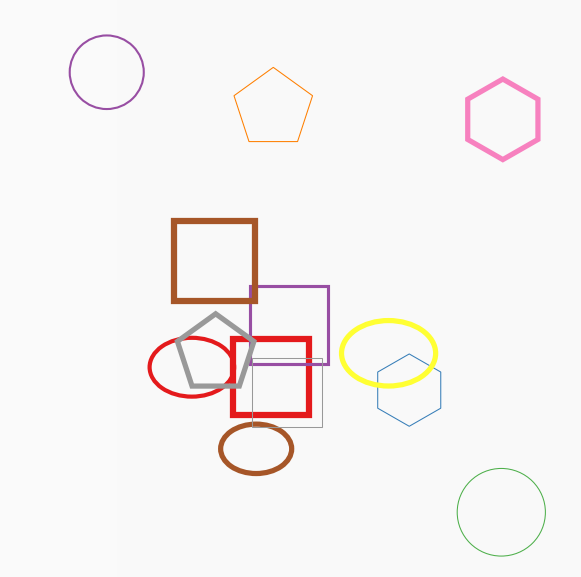[{"shape": "square", "thickness": 3, "radius": 0.33, "center": [0.466, 0.347]}, {"shape": "oval", "thickness": 2, "radius": 0.36, "center": [0.33, 0.363]}, {"shape": "hexagon", "thickness": 0.5, "radius": 0.31, "center": [0.704, 0.324]}, {"shape": "circle", "thickness": 0.5, "radius": 0.38, "center": [0.862, 0.112]}, {"shape": "square", "thickness": 1.5, "radius": 0.34, "center": [0.498, 0.437]}, {"shape": "circle", "thickness": 1, "radius": 0.32, "center": [0.184, 0.874]}, {"shape": "pentagon", "thickness": 0.5, "radius": 0.36, "center": [0.47, 0.811]}, {"shape": "oval", "thickness": 2.5, "radius": 0.4, "center": [0.669, 0.387]}, {"shape": "square", "thickness": 3, "radius": 0.35, "center": [0.37, 0.547]}, {"shape": "oval", "thickness": 2.5, "radius": 0.31, "center": [0.441, 0.222]}, {"shape": "hexagon", "thickness": 2.5, "radius": 0.35, "center": [0.865, 0.793]}, {"shape": "pentagon", "thickness": 2.5, "radius": 0.35, "center": [0.371, 0.387]}, {"shape": "square", "thickness": 0.5, "radius": 0.3, "center": [0.493, 0.319]}]